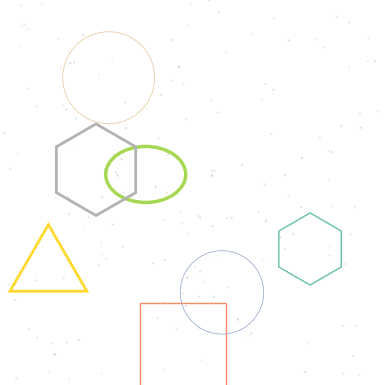[{"shape": "hexagon", "thickness": 1, "radius": 0.47, "center": [0.805, 0.353]}, {"shape": "square", "thickness": 1, "radius": 0.56, "center": [0.477, 0.101]}, {"shape": "circle", "thickness": 0.5, "radius": 0.54, "center": [0.576, 0.24]}, {"shape": "oval", "thickness": 2.5, "radius": 0.52, "center": [0.378, 0.547]}, {"shape": "triangle", "thickness": 2, "radius": 0.58, "center": [0.126, 0.301]}, {"shape": "circle", "thickness": 0.5, "radius": 0.6, "center": [0.282, 0.798]}, {"shape": "hexagon", "thickness": 2, "radius": 0.59, "center": [0.249, 0.559]}]